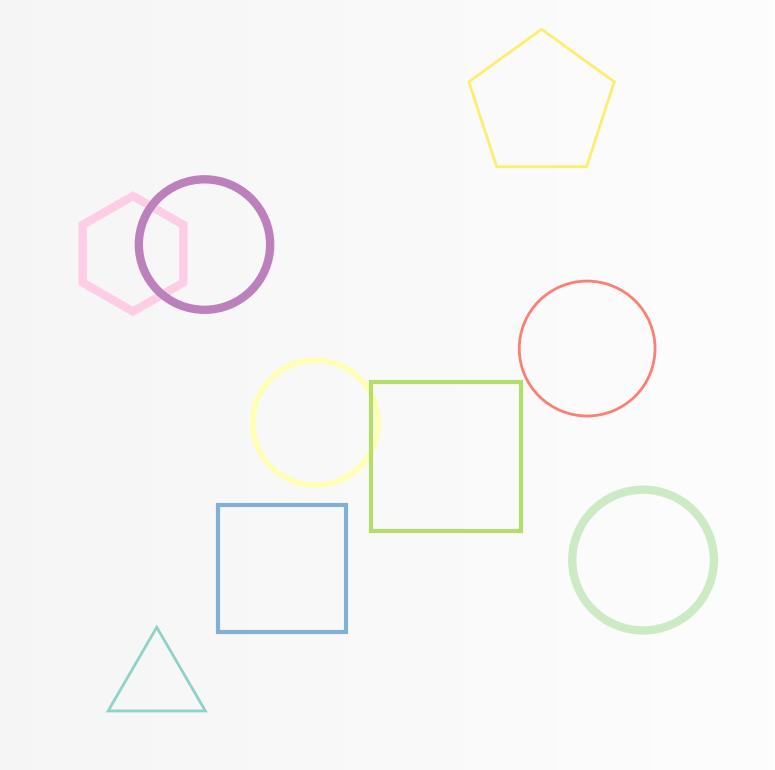[{"shape": "triangle", "thickness": 1, "radius": 0.36, "center": [0.202, 0.113]}, {"shape": "circle", "thickness": 2, "radius": 0.41, "center": [0.407, 0.451]}, {"shape": "circle", "thickness": 1, "radius": 0.44, "center": [0.758, 0.547]}, {"shape": "square", "thickness": 1.5, "radius": 0.41, "center": [0.363, 0.262]}, {"shape": "square", "thickness": 1.5, "radius": 0.49, "center": [0.575, 0.407]}, {"shape": "hexagon", "thickness": 3, "radius": 0.38, "center": [0.172, 0.67]}, {"shape": "circle", "thickness": 3, "radius": 0.42, "center": [0.264, 0.682]}, {"shape": "circle", "thickness": 3, "radius": 0.46, "center": [0.83, 0.273]}, {"shape": "pentagon", "thickness": 1, "radius": 0.49, "center": [0.699, 0.863]}]